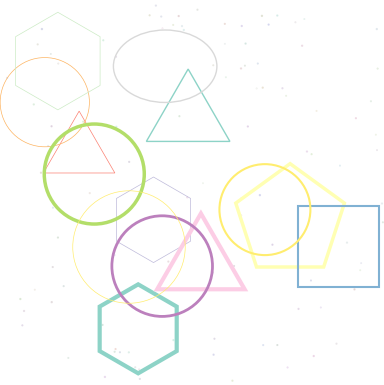[{"shape": "hexagon", "thickness": 3, "radius": 0.58, "center": [0.359, 0.146]}, {"shape": "triangle", "thickness": 1, "radius": 0.63, "center": [0.489, 0.695]}, {"shape": "pentagon", "thickness": 2.5, "radius": 0.74, "center": [0.754, 0.427]}, {"shape": "hexagon", "thickness": 0.5, "radius": 0.56, "center": [0.399, 0.429]}, {"shape": "triangle", "thickness": 0.5, "radius": 0.54, "center": [0.206, 0.604]}, {"shape": "square", "thickness": 1.5, "radius": 0.52, "center": [0.88, 0.359]}, {"shape": "circle", "thickness": 0.5, "radius": 0.58, "center": [0.116, 0.735]}, {"shape": "circle", "thickness": 2.5, "radius": 0.65, "center": [0.245, 0.548]}, {"shape": "triangle", "thickness": 3, "radius": 0.66, "center": [0.522, 0.314]}, {"shape": "oval", "thickness": 1, "radius": 0.67, "center": [0.429, 0.828]}, {"shape": "circle", "thickness": 2, "radius": 0.65, "center": [0.421, 0.309]}, {"shape": "hexagon", "thickness": 0.5, "radius": 0.63, "center": [0.15, 0.841]}, {"shape": "circle", "thickness": 0.5, "radius": 0.73, "center": [0.335, 0.358]}, {"shape": "circle", "thickness": 1.5, "radius": 0.59, "center": [0.688, 0.456]}]